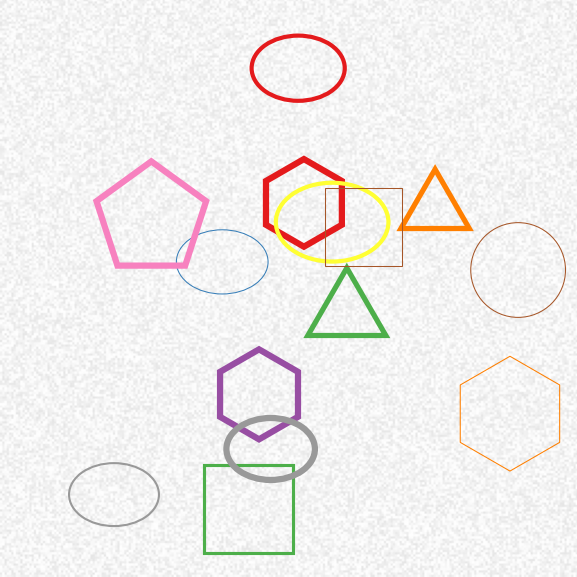[{"shape": "hexagon", "thickness": 3, "radius": 0.38, "center": [0.526, 0.648]}, {"shape": "oval", "thickness": 2, "radius": 0.4, "center": [0.516, 0.881]}, {"shape": "oval", "thickness": 0.5, "radius": 0.4, "center": [0.385, 0.546]}, {"shape": "square", "thickness": 1.5, "radius": 0.38, "center": [0.43, 0.118]}, {"shape": "triangle", "thickness": 2.5, "radius": 0.39, "center": [0.601, 0.457]}, {"shape": "hexagon", "thickness": 3, "radius": 0.39, "center": [0.449, 0.316]}, {"shape": "triangle", "thickness": 2.5, "radius": 0.34, "center": [0.753, 0.638]}, {"shape": "hexagon", "thickness": 0.5, "radius": 0.5, "center": [0.883, 0.283]}, {"shape": "oval", "thickness": 2, "radius": 0.49, "center": [0.575, 0.614]}, {"shape": "square", "thickness": 0.5, "radius": 0.34, "center": [0.629, 0.606]}, {"shape": "circle", "thickness": 0.5, "radius": 0.41, "center": [0.897, 0.532]}, {"shape": "pentagon", "thickness": 3, "radius": 0.5, "center": [0.262, 0.62]}, {"shape": "oval", "thickness": 3, "radius": 0.38, "center": [0.469, 0.222]}, {"shape": "oval", "thickness": 1, "radius": 0.39, "center": [0.197, 0.143]}]